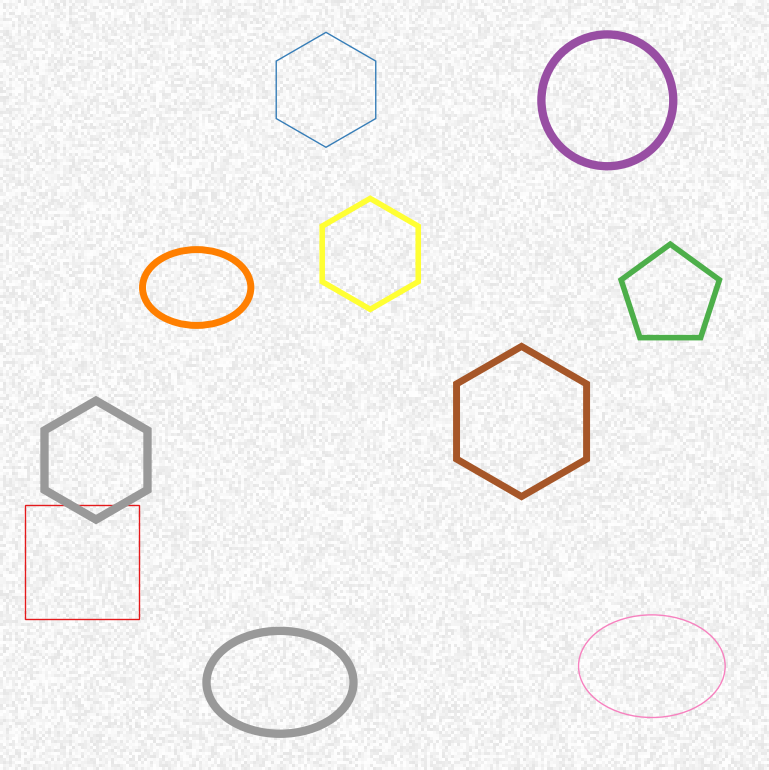[{"shape": "square", "thickness": 0.5, "radius": 0.37, "center": [0.106, 0.27]}, {"shape": "hexagon", "thickness": 0.5, "radius": 0.37, "center": [0.423, 0.883]}, {"shape": "pentagon", "thickness": 2, "radius": 0.34, "center": [0.87, 0.616]}, {"shape": "circle", "thickness": 3, "radius": 0.43, "center": [0.789, 0.87]}, {"shape": "oval", "thickness": 2.5, "radius": 0.35, "center": [0.255, 0.627]}, {"shape": "hexagon", "thickness": 2, "radius": 0.36, "center": [0.481, 0.67]}, {"shape": "hexagon", "thickness": 2.5, "radius": 0.49, "center": [0.677, 0.453]}, {"shape": "oval", "thickness": 0.5, "radius": 0.48, "center": [0.847, 0.135]}, {"shape": "oval", "thickness": 3, "radius": 0.48, "center": [0.364, 0.114]}, {"shape": "hexagon", "thickness": 3, "radius": 0.39, "center": [0.125, 0.402]}]